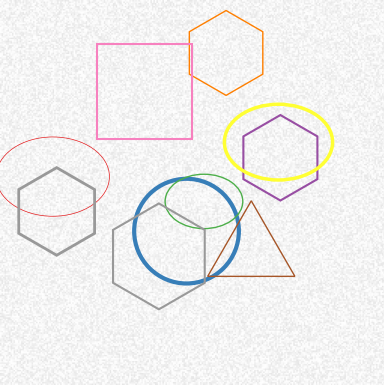[{"shape": "oval", "thickness": 0.5, "radius": 0.74, "center": [0.137, 0.541]}, {"shape": "circle", "thickness": 3, "radius": 0.68, "center": [0.484, 0.4]}, {"shape": "oval", "thickness": 1, "radius": 0.5, "center": [0.53, 0.477]}, {"shape": "hexagon", "thickness": 1.5, "radius": 0.56, "center": [0.728, 0.59]}, {"shape": "hexagon", "thickness": 1, "radius": 0.55, "center": [0.587, 0.862]}, {"shape": "oval", "thickness": 2.5, "radius": 0.7, "center": [0.723, 0.631]}, {"shape": "triangle", "thickness": 1, "radius": 0.65, "center": [0.653, 0.348]}, {"shape": "square", "thickness": 1.5, "radius": 0.62, "center": [0.374, 0.762]}, {"shape": "hexagon", "thickness": 1.5, "radius": 0.69, "center": [0.413, 0.334]}, {"shape": "hexagon", "thickness": 2, "radius": 0.57, "center": [0.147, 0.451]}]